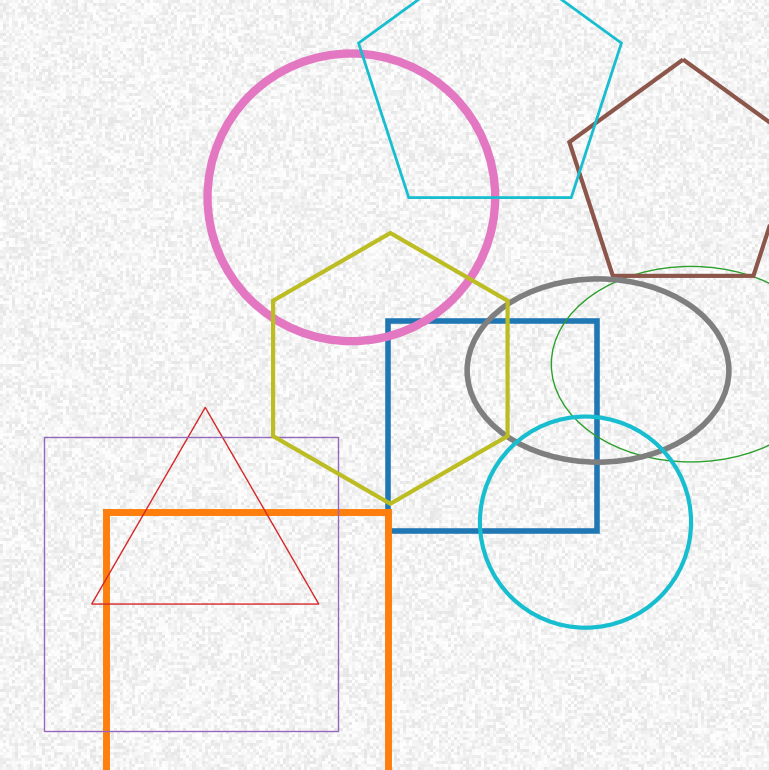[{"shape": "square", "thickness": 2, "radius": 0.68, "center": [0.639, 0.447]}, {"shape": "square", "thickness": 2.5, "radius": 0.92, "center": [0.321, 0.151]}, {"shape": "oval", "thickness": 0.5, "radius": 0.91, "center": [0.897, 0.527]}, {"shape": "triangle", "thickness": 0.5, "radius": 0.85, "center": [0.267, 0.301]}, {"shape": "square", "thickness": 0.5, "radius": 0.96, "center": [0.248, 0.241]}, {"shape": "pentagon", "thickness": 1.5, "radius": 0.78, "center": [0.887, 0.767]}, {"shape": "circle", "thickness": 3, "radius": 0.93, "center": [0.456, 0.744]}, {"shape": "oval", "thickness": 2, "radius": 0.85, "center": [0.777, 0.519]}, {"shape": "hexagon", "thickness": 1.5, "radius": 0.88, "center": [0.507, 0.522]}, {"shape": "circle", "thickness": 1.5, "radius": 0.69, "center": [0.76, 0.322]}, {"shape": "pentagon", "thickness": 1, "radius": 0.9, "center": [0.636, 0.889]}]